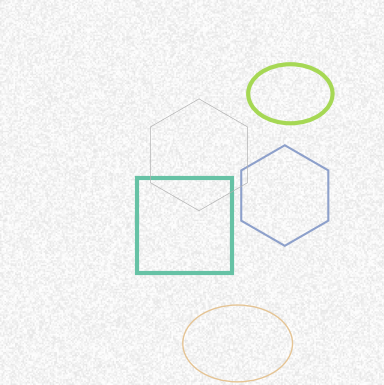[{"shape": "square", "thickness": 3, "radius": 0.62, "center": [0.479, 0.413]}, {"shape": "hexagon", "thickness": 1.5, "radius": 0.65, "center": [0.74, 0.492]}, {"shape": "oval", "thickness": 3, "radius": 0.55, "center": [0.754, 0.756]}, {"shape": "oval", "thickness": 1, "radius": 0.71, "center": [0.617, 0.108]}, {"shape": "hexagon", "thickness": 0.5, "radius": 0.73, "center": [0.517, 0.598]}]